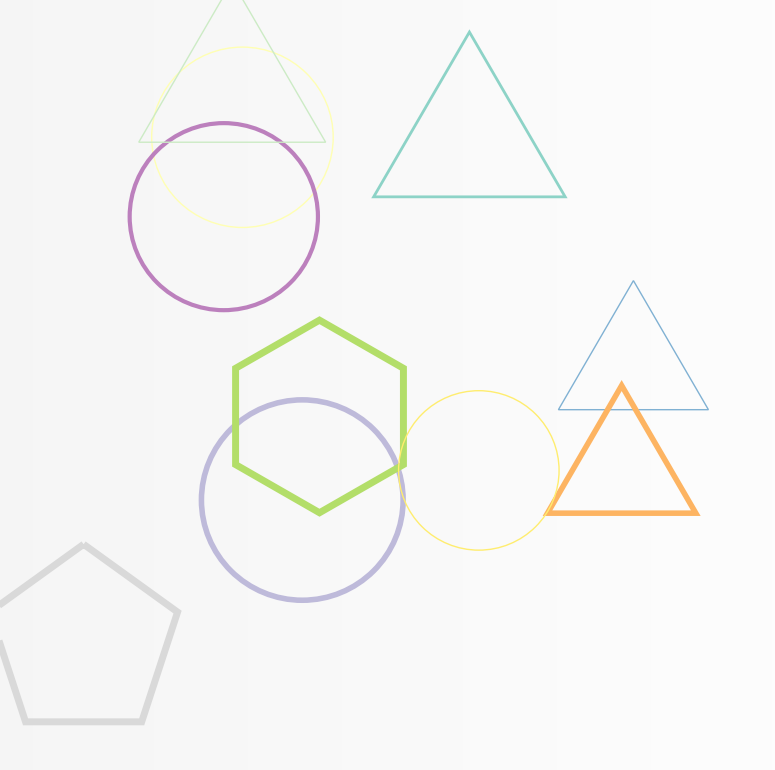[{"shape": "triangle", "thickness": 1, "radius": 0.71, "center": [0.606, 0.816]}, {"shape": "circle", "thickness": 0.5, "radius": 0.59, "center": [0.313, 0.822]}, {"shape": "circle", "thickness": 2, "radius": 0.65, "center": [0.39, 0.351]}, {"shape": "triangle", "thickness": 0.5, "radius": 0.56, "center": [0.817, 0.524]}, {"shape": "triangle", "thickness": 2, "radius": 0.55, "center": [0.802, 0.389]}, {"shape": "hexagon", "thickness": 2.5, "radius": 0.63, "center": [0.412, 0.459]}, {"shape": "pentagon", "thickness": 2.5, "radius": 0.64, "center": [0.108, 0.166]}, {"shape": "circle", "thickness": 1.5, "radius": 0.61, "center": [0.289, 0.719]}, {"shape": "triangle", "thickness": 0.5, "radius": 0.7, "center": [0.3, 0.885]}, {"shape": "circle", "thickness": 0.5, "radius": 0.52, "center": [0.618, 0.389]}]